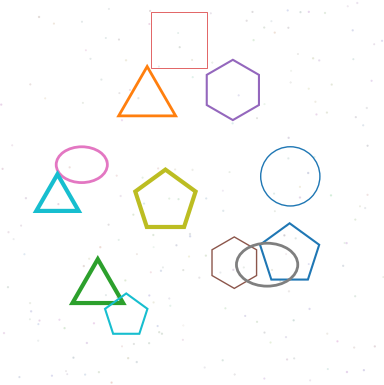[{"shape": "circle", "thickness": 1, "radius": 0.38, "center": [0.754, 0.542]}, {"shape": "pentagon", "thickness": 1.5, "radius": 0.4, "center": [0.752, 0.339]}, {"shape": "triangle", "thickness": 2, "radius": 0.43, "center": [0.382, 0.742]}, {"shape": "triangle", "thickness": 3, "radius": 0.38, "center": [0.254, 0.251]}, {"shape": "square", "thickness": 0.5, "radius": 0.36, "center": [0.466, 0.896]}, {"shape": "hexagon", "thickness": 1.5, "radius": 0.39, "center": [0.605, 0.766]}, {"shape": "hexagon", "thickness": 1, "radius": 0.33, "center": [0.609, 0.318]}, {"shape": "oval", "thickness": 2, "radius": 0.33, "center": [0.212, 0.572]}, {"shape": "oval", "thickness": 2, "radius": 0.4, "center": [0.694, 0.313]}, {"shape": "pentagon", "thickness": 3, "radius": 0.41, "center": [0.43, 0.477]}, {"shape": "pentagon", "thickness": 1.5, "radius": 0.29, "center": [0.328, 0.18]}, {"shape": "triangle", "thickness": 3, "radius": 0.32, "center": [0.149, 0.484]}]